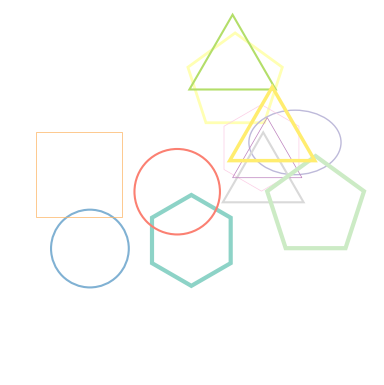[{"shape": "hexagon", "thickness": 3, "radius": 0.59, "center": [0.497, 0.376]}, {"shape": "pentagon", "thickness": 2, "radius": 0.64, "center": [0.611, 0.786]}, {"shape": "oval", "thickness": 1, "radius": 0.6, "center": [0.766, 0.63]}, {"shape": "circle", "thickness": 1.5, "radius": 0.56, "center": [0.46, 0.502]}, {"shape": "circle", "thickness": 1.5, "radius": 0.5, "center": [0.234, 0.354]}, {"shape": "square", "thickness": 0.5, "radius": 0.56, "center": [0.205, 0.546]}, {"shape": "triangle", "thickness": 1.5, "radius": 0.65, "center": [0.604, 0.832]}, {"shape": "hexagon", "thickness": 0.5, "radius": 0.56, "center": [0.679, 0.616]}, {"shape": "triangle", "thickness": 1.5, "radius": 0.61, "center": [0.684, 0.535]}, {"shape": "triangle", "thickness": 0.5, "radius": 0.52, "center": [0.694, 0.59]}, {"shape": "pentagon", "thickness": 3, "radius": 0.66, "center": [0.82, 0.462]}, {"shape": "triangle", "thickness": 2.5, "radius": 0.64, "center": [0.707, 0.647]}]